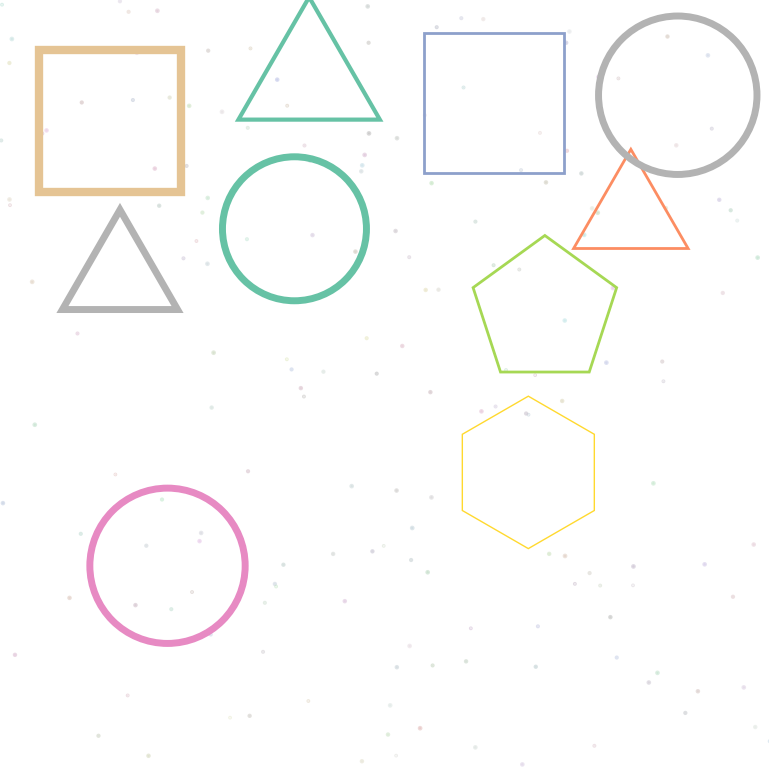[{"shape": "triangle", "thickness": 1.5, "radius": 0.53, "center": [0.401, 0.898]}, {"shape": "circle", "thickness": 2.5, "radius": 0.47, "center": [0.382, 0.703]}, {"shape": "triangle", "thickness": 1, "radius": 0.43, "center": [0.819, 0.72]}, {"shape": "square", "thickness": 1, "radius": 0.45, "center": [0.641, 0.866]}, {"shape": "circle", "thickness": 2.5, "radius": 0.5, "center": [0.218, 0.265]}, {"shape": "pentagon", "thickness": 1, "radius": 0.49, "center": [0.708, 0.596]}, {"shape": "hexagon", "thickness": 0.5, "radius": 0.49, "center": [0.686, 0.387]}, {"shape": "square", "thickness": 3, "radius": 0.46, "center": [0.143, 0.843]}, {"shape": "circle", "thickness": 2.5, "radius": 0.51, "center": [0.88, 0.876]}, {"shape": "triangle", "thickness": 2.5, "radius": 0.43, "center": [0.156, 0.641]}]